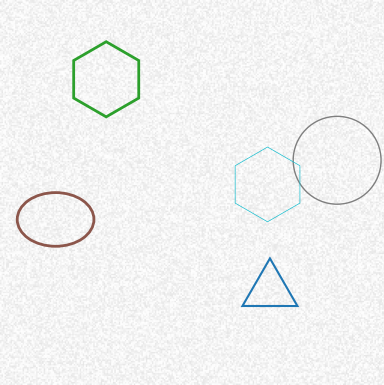[{"shape": "triangle", "thickness": 1.5, "radius": 0.41, "center": [0.701, 0.246]}, {"shape": "hexagon", "thickness": 2, "radius": 0.49, "center": [0.276, 0.794]}, {"shape": "oval", "thickness": 2, "radius": 0.5, "center": [0.144, 0.43]}, {"shape": "circle", "thickness": 1, "radius": 0.57, "center": [0.876, 0.584]}, {"shape": "hexagon", "thickness": 0.5, "radius": 0.49, "center": [0.695, 0.521]}]